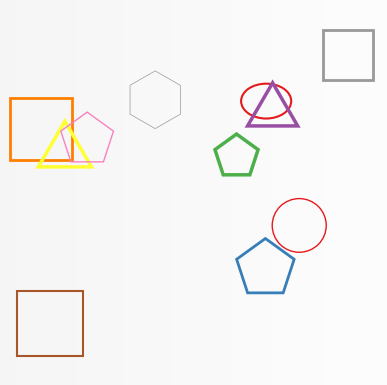[{"shape": "oval", "thickness": 1.5, "radius": 0.32, "center": [0.687, 0.737]}, {"shape": "circle", "thickness": 1, "radius": 0.35, "center": [0.772, 0.414]}, {"shape": "pentagon", "thickness": 2, "radius": 0.39, "center": [0.685, 0.302]}, {"shape": "pentagon", "thickness": 2.5, "radius": 0.29, "center": [0.61, 0.593]}, {"shape": "triangle", "thickness": 2.5, "radius": 0.37, "center": [0.704, 0.71]}, {"shape": "square", "thickness": 2, "radius": 0.4, "center": [0.106, 0.665]}, {"shape": "triangle", "thickness": 2.5, "radius": 0.4, "center": [0.167, 0.606]}, {"shape": "square", "thickness": 1.5, "radius": 0.42, "center": [0.13, 0.16]}, {"shape": "pentagon", "thickness": 1, "radius": 0.36, "center": [0.225, 0.637]}, {"shape": "hexagon", "thickness": 0.5, "radius": 0.37, "center": [0.4, 0.741]}, {"shape": "square", "thickness": 2, "radius": 0.33, "center": [0.898, 0.858]}]